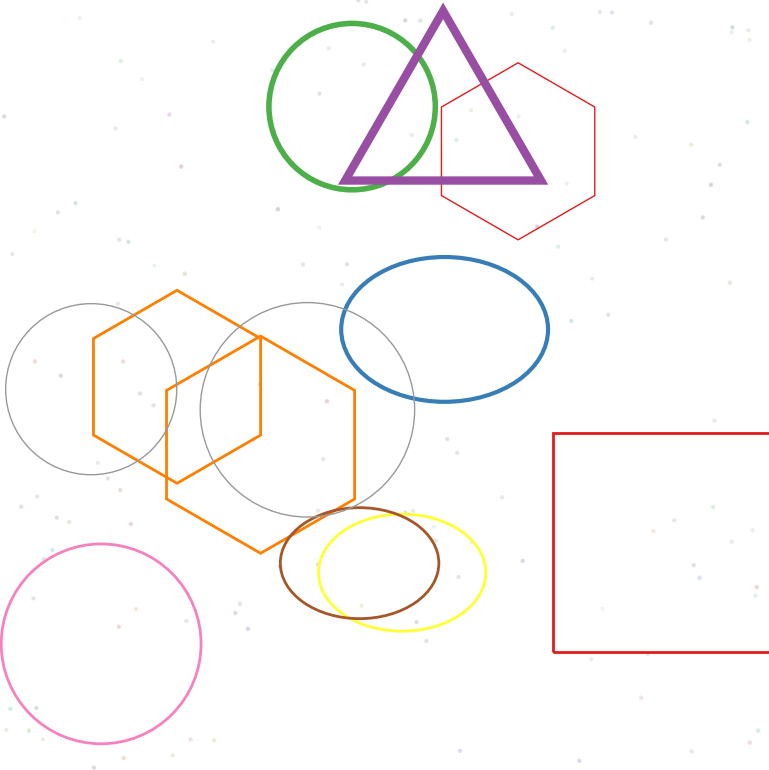[{"shape": "hexagon", "thickness": 0.5, "radius": 0.57, "center": [0.673, 0.804]}, {"shape": "square", "thickness": 1, "radius": 0.71, "center": [0.861, 0.295]}, {"shape": "oval", "thickness": 1.5, "radius": 0.67, "center": [0.577, 0.572]}, {"shape": "circle", "thickness": 2, "radius": 0.54, "center": [0.457, 0.862]}, {"shape": "triangle", "thickness": 3, "radius": 0.73, "center": [0.575, 0.839]}, {"shape": "hexagon", "thickness": 1, "radius": 0.71, "center": [0.338, 0.422]}, {"shape": "hexagon", "thickness": 1, "radius": 0.63, "center": [0.23, 0.498]}, {"shape": "oval", "thickness": 1, "radius": 0.54, "center": [0.522, 0.256]}, {"shape": "oval", "thickness": 1, "radius": 0.51, "center": [0.467, 0.269]}, {"shape": "circle", "thickness": 1, "radius": 0.65, "center": [0.131, 0.164]}, {"shape": "circle", "thickness": 0.5, "radius": 0.7, "center": [0.399, 0.468]}, {"shape": "circle", "thickness": 0.5, "radius": 0.56, "center": [0.118, 0.495]}]